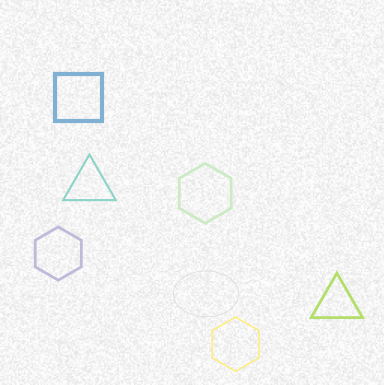[{"shape": "triangle", "thickness": 1.5, "radius": 0.39, "center": [0.232, 0.52]}, {"shape": "hexagon", "thickness": 2, "radius": 0.35, "center": [0.151, 0.341]}, {"shape": "square", "thickness": 3, "radius": 0.3, "center": [0.205, 0.746]}, {"shape": "triangle", "thickness": 2, "radius": 0.39, "center": [0.875, 0.214]}, {"shape": "oval", "thickness": 0.5, "radius": 0.43, "center": [0.535, 0.237]}, {"shape": "hexagon", "thickness": 2, "radius": 0.39, "center": [0.533, 0.498]}, {"shape": "hexagon", "thickness": 1, "radius": 0.35, "center": [0.612, 0.106]}]